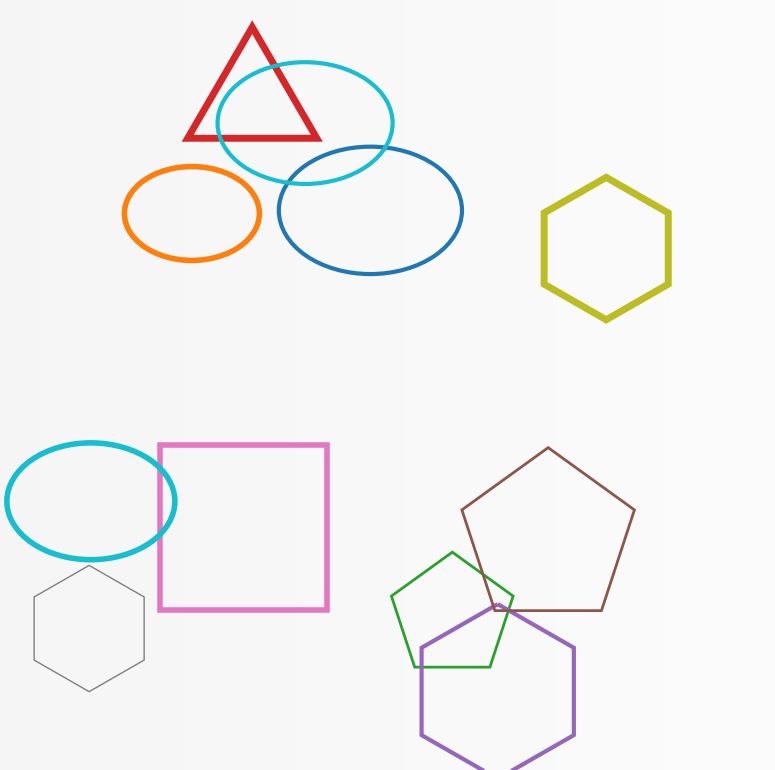[{"shape": "oval", "thickness": 1.5, "radius": 0.59, "center": [0.478, 0.727]}, {"shape": "oval", "thickness": 2, "radius": 0.44, "center": [0.248, 0.723]}, {"shape": "pentagon", "thickness": 1, "radius": 0.41, "center": [0.584, 0.2]}, {"shape": "triangle", "thickness": 2.5, "radius": 0.48, "center": [0.325, 0.869]}, {"shape": "hexagon", "thickness": 1.5, "radius": 0.57, "center": [0.642, 0.102]}, {"shape": "pentagon", "thickness": 1, "radius": 0.59, "center": [0.707, 0.302]}, {"shape": "square", "thickness": 2, "radius": 0.54, "center": [0.314, 0.315]}, {"shape": "hexagon", "thickness": 0.5, "radius": 0.41, "center": [0.115, 0.184]}, {"shape": "hexagon", "thickness": 2.5, "radius": 0.46, "center": [0.782, 0.677]}, {"shape": "oval", "thickness": 1.5, "radius": 0.56, "center": [0.394, 0.84]}, {"shape": "oval", "thickness": 2, "radius": 0.54, "center": [0.117, 0.349]}]